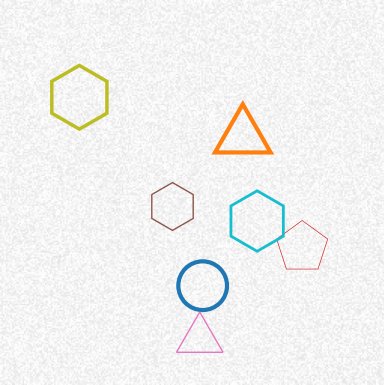[{"shape": "circle", "thickness": 3, "radius": 0.32, "center": [0.526, 0.258]}, {"shape": "triangle", "thickness": 3, "radius": 0.42, "center": [0.631, 0.646]}, {"shape": "pentagon", "thickness": 0.5, "radius": 0.35, "center": [0.785, 0.358]}, {"shape": "hexagon", "thickness": 1, "radius": 0.31, "center": [0.448, 0.464]}, {"shape": "triangle", "thickness": 1, "radius": 0.35, "center": [0.519, 0.12]}, {"shape": "hexagon", "thickness": 2.5, "radius": 0.41, "center": [0.206, 0.747]}, {"shape": "hexagon", "thickness": 2, "radius": 0.39, "center": [0.668, 0.426]}]